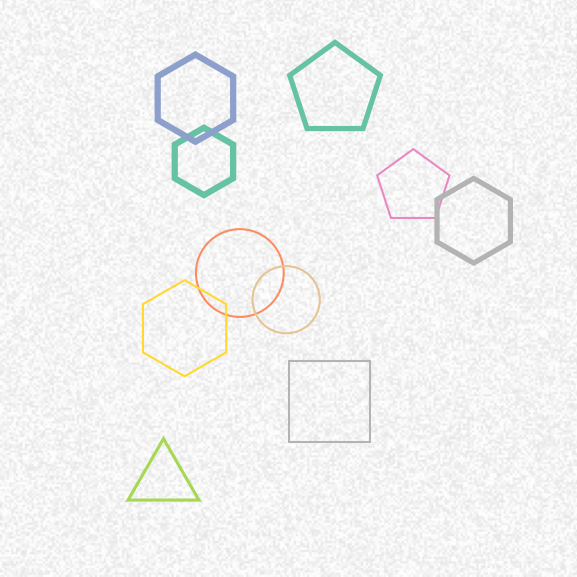[{"shape": "pentagon", "thickness": 2.5, "radius": 0.41, "center": [0.58, 0.843]}, {"shape": "hexagon", "thickness": 3, "radius": 0.29, "center": [0.353, 0.72]}, {"shape": "circle", "thickness": 1, "radius": 0.38, "center": [0.415, 0.526]}, {"shape": "hexagon", "thickness": 3, "radius": 0.38, "center": [0.338, 0.829]}, {"shape": "pentagon", "thickness": 1, "radius": 0.33, "center": [0.716, 0.675]}, {"shape": "triangle", "thickness": 1.5, "radius": 0.35, "center": [0.283, 0.169]}, {"shape": "hexagon", "thickness": 1, "radius": 0.42, "center": [0.32, 0.431]}, {"shape": "circle", "thickness": 1, "radius": 0.29, "center": [0.496, 0.48]}, {"shape": "hexagon", "thickness": 2.5, "radius": 0.37, "center": [0.82, 0.617]}, {"shape": "square", "thickness": 1, "radius": 0.35, "center": [0.571, 0.304]}]